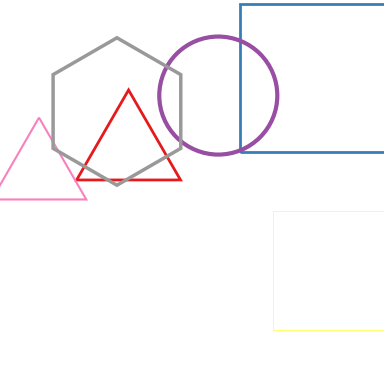[{"shape": "triangle", "thickness": 2, "radius": 0.78, "center": [0.334, 0.61]}, {"shape": "square", "thickness": 2, "radius": 0.96, "center": [0.817, 0.798]}, {"shape": "circle", "thickness": 3, "radius": 0.77, "center": [0.567, 0.752]}, {"shape": "square", "thickness": 0.5, "radius": 0.77, "center": [0.865, 0.297]}, {"shape": "triangle", "thickness": 1.5, "radius": 0.71, "center": [0.101, 0.553]}, {"shape": "hexagon", "thickness": 2.5, "radius": 0.96, "center": [0.304, 0.71]}]